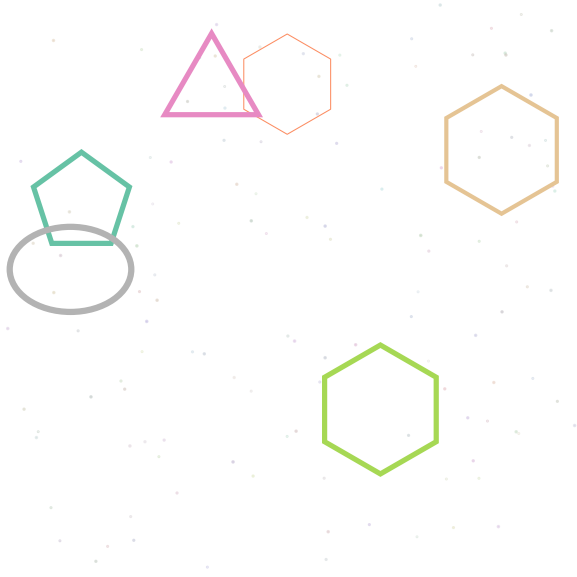[{"shape": "pentagon", "thickness": 2.5, "radius": 0.44, "center": [0.141, 0.648]}, {"shape": "hexagon", "thickness": 0.5, "radius": 0.43, "center": [0.497, 0.853]}, {"shape": "triangle", "thickness": 2.5, "radius": 0.47, "center": [0.366, 0.847]}, {"shape": "hexagon", "thickness": 2.5, "radius": 0.56, "center": [0.659, 0.29]}, {"shape": "hexagon", "thickness": 2, "radius": 0.55, "center": [0.869, 0.74]}, {"shape": "oval", "thickness": 3, "radius": 0.53, "center": [0.122, 0.533]}]